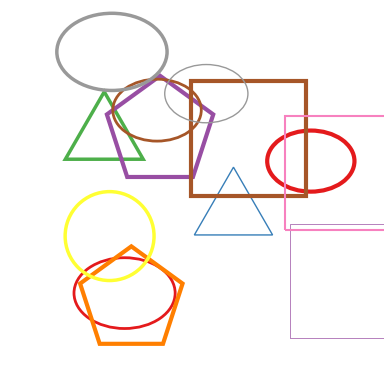[{"shape": "oval", "thickness": 3, "radius": 0.57, "center": [0.807, 0.582]}, {"shape": "oval", "thickness": 2, "radius": 0.66, "center": [0.324, 0.239]}, {"shape": "triangle", "thickness": 1, "radius": 0.59, "center": [0.606, 0.448]}, {"shape": "triangle", "thickness": 2.5, "radius": 0.58, "center": [0.271, 0.645]}, {"shape": "square", "thickness": 0.5, "radius": 0.74, "center": [0.9, 0.27]}, {"shape": "pentagon", "thickness": 3, "radius": 0.73, "center": [0.416, 0.658]}, {"shape": "pentagon", "thickness": 3, "radius": 0.7, "center": [0.341, 0.22]}, {"shape": "circle", "thickness": 2.5, "radius": 0.58, "center": [0.285, 0.387]}, {"shape": "oval", "thickness": 2, "radius": 0.57, "center": [0.408, 0.714]}, {"shape": "square", "thickness": 3, "radius": 0.75, "center": [0.646, 0.641]}, {"shape": "square", "thickness": 1.5, "radius": 0.74, "center": [0.886, 0.551]}, {"shape": "oval", "thickness": 1, "radius": 0.54, "center": [0.536, 0.757]}, {"shape": "oval", "thickness": 2.5, "radius": 0.72, "center": [0.291, 0.865]}]